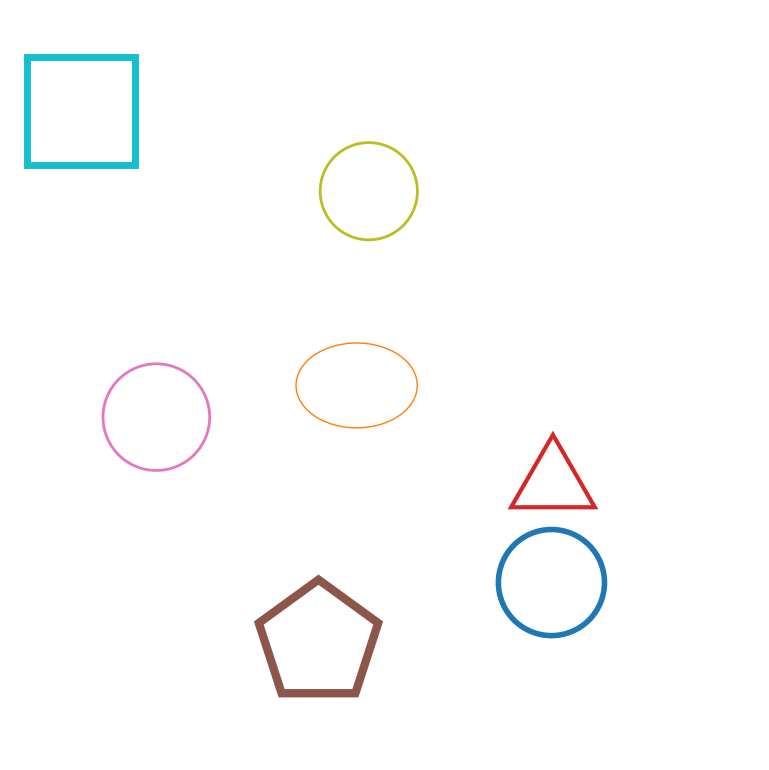[{"shape": "circle", "thickness": 2, "radius": 0.34, "center": [0.716, 0.243]}, {"shape": "oval", "thickness": 0.5, "radius": 0.39, "center": [0.463, 0.499]}, {"shape": "triangle", "thickness": 1.5, "radius": 0.31, "center": [0.718, 0.373]}, {"shape": "pentagon", "thickness": 3, "radius": 0.41, "center": [0.414, 0.166]}, {"shape": "circle", "thickness": 1, "radius": 0.35, "center": [0.203, 0.458]}, {"shape": "circle", "thickness": 1, "radius": 0.32, "center": [0.479, 0.752]}, {"shape": "square", "thickness": 2.5, "radius": 0.35, "center": [0.105, 0.856]}]